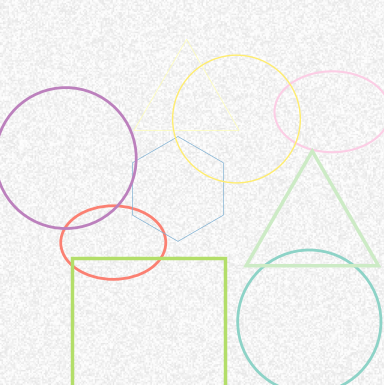[{"shape": "circle", "thickness": 2, "radius": 0.93, "center": [0.803, 0.165]}, {"shape": "triangle", "thickness": 0.5, "radius": 0.79, "center": [0.485, 0.74]}, {"shape": "oval", "thickness": 2, "radius": 0.68, "center": [0.294, 0.37]}, {"shape": "hexagon", "thickness": 0.5, "radius": 0.68, "center": [0.462, 0.509]}, {"shape": "square", "thickness": 2.5, "radius": 0.99, "center": [0.386, 0.133]}, {"shape": "oval", "thickness": 1.5, "radius": 0.75, "center": [0.863, 0.71]}, {"shape": "circle", "thickness": 2, "radius": 0.91, "center": [0.171, 0.589]}, {"shape": "triangle", "thickness": 2.5, "radius": 0.99, "center": [0.811, 0.409]}, {"shape": "circle", "thickness": 1, "radius": 0.83, "center": [0.614, 0.691]}]